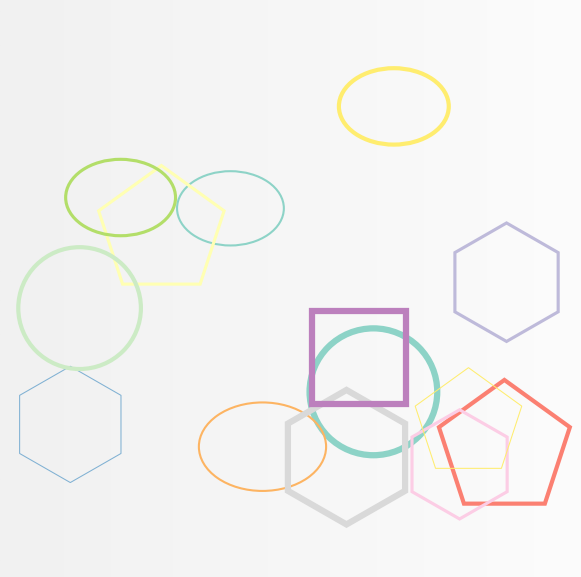[{"shape": "oval", "thickness": 1, "radius": 0.46, "center": [0.396, 0.638]}, {"shape": "circle", "thickness": 3, "radius": 0.55, "center": [0.642, 0.321]}, {"shape": "pentagon", "thickness": 1.5, "radius": 0.57, "center": [0.278, 0.599]}, {"shape": "hexagon", "thickness": 1.5, "radius": 0.51, "center": [0.871, 0.51]}, {"shape": "pentagon", "thickness": 2, "radius": 0.59, "center": [0.868, 0.223]}, {"shape": "hexagon", "thickness": 0.5, "radius": 0.5, "center": [0.121, 0.264]}, {"shape": "oval", "thickness": 1, "radius": 0.55, "center": [0.452, 0.226]}, {"shape": "oval", "thickness": 1.5, "radius": 0.47, "center": [0.207, 0.657]}, {"shape": "hexagon", "thickness": 1.5, "radius": 0.47, "center": [0.791, 0.195]}, {"shape": "hexagon", "thickness": 3, "radius": 0.58, "center": [0.596, 0.207]}, {"shape": "square", "thickness": 3, "radius": 0.4, "center": [0.618, 0.38]}, {"shape": "circle", "thickness": 2, "radius": 0.53, "center": [0.137, 0.466]}, {"shape": "pentagon", "thickness": 0.5, "radius": 0.48, "center": [0.806, 0.266]}, {"shape": "oval", "thickness": 2, "radius": 0.47, "center": [0.678, 0.815]}]